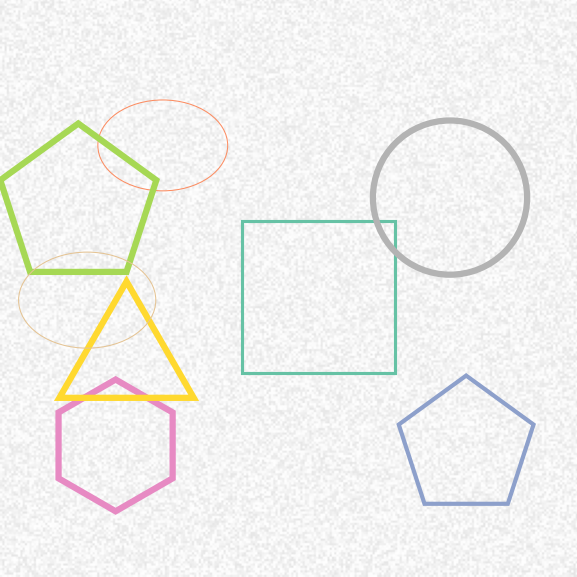[{"shape": "square", "thickness": 1.5, "radius": 0.66, "center": [0.552, 0.485]}, {"shape": "oval", "thickness": 0.5, "radius": 0.56, "center": [0.282, 0.747]}, {"shape": "pentagon", "thickness": 2, "radius": 0.61, "center": [0.807, 0.226]}, {"shape": "hexagon", "thickness": 3, "radius": 0.57, "center": [0.2, 0.228]}, {"shape": "pentagon", "thickness": 3, "radius": 0.71, "center": [0.136, 0.643]}, {"shape": "triangle", "thickness": 3, "radius": 0.67, "center": [0.219, 0.377]}, {"shape": "oval", "thickness": 0.5, "radius": 0.59, "center": [0.151, 0.479]}, {"shape": "circle", "thickness": 3, "radius": 0.67, "center": [0.779, 0.657]}]